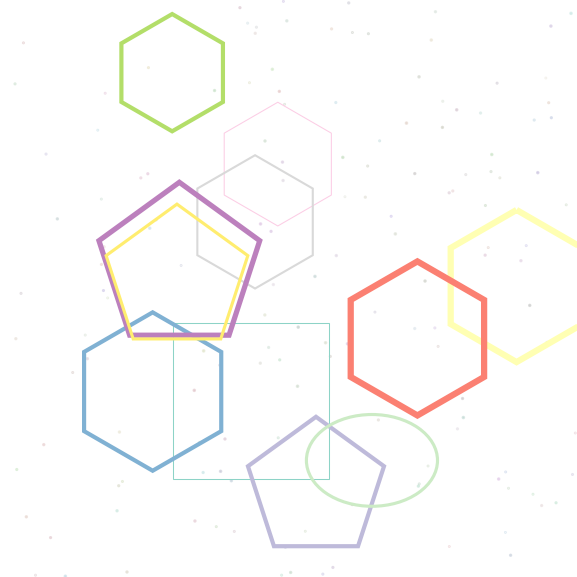[{"shape": "square", "thickness": 0.5, "radius": 0.68, "center": [0.434, 0.304]}, {"shape": "hexagon", "thickness": 3, "radius": 0.66, "center": [0.894, 0.504]}, {"shape": "pentagon", "thickness": 2, "radius": 0.62, "center": [0.547, 0.154]}, {"shape": "hexagon", "thickness": 3, "radius": 0.67, "center": [0.723, 0.413]}, {"shape": "hexagon", "thickness": 2, "radius": 0.69, "center": [0.264, 0.321]}, {"shape": "hexagon", "thickness": 2, "radius": 0.51, "center": [0.298, 0.873]}, {"shape": "hexagon", "thickness": 0.5, "radius": 0.54, "center": [0.481, 0.715]}, {"shape": "hexagon", "thickness": 1, "radius": 0.58, "center": [0.442, 0.615]}, {"shape": "pentagon", "thickness": 2.5, "radius": 0.73, "center": [0.311, 0.537]}, {"shape": "oval", "thickness": 1.5, "radius": 0.57, "center": [0.644, 0.202]}, {"shape": "pentagon", "thickness": 1.5, "radius": 0.65, "center": [0.306, 0.517]}]